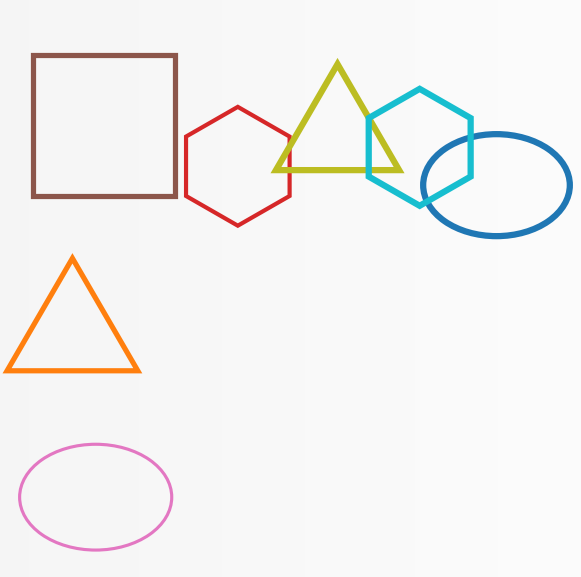[{"shape": "oval", "thickness": 3, "radius": 0.63, "center": [0.854, 0.679]}, {"shape": "triangle", "thickness": 2.5, "radius": 0.65, "center": [0.125, 0.422]}, {"shape": "hexagon", "thickness": 2, "radius": 0.51, "center": [0.409, 0.711]}, {"shape": "square", "thickness": 2.5, "radius": 0.61, "center": [0.178, 0.781]}, {"shape": "oval", "thickness": 1.5, "radius": 0.65, "center": [0.165, 0.138]}, {"shape": "triangle", "thickness": 3, "radius": 0.61, "center": [0.581, 0.766]}, {"shape": "hexagon", "thickness": 3, "radius": 0.51, "center": [0.722, 0.744]}]